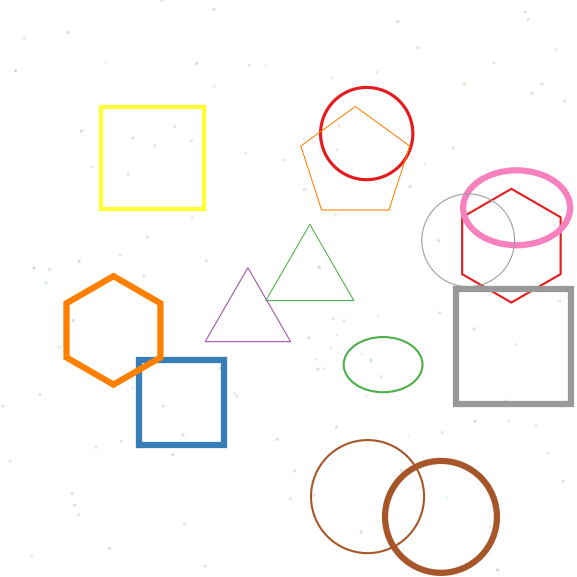[{"shape": "circle", "thickness": 1.5, "radius": 0.4, "center": [0.635, 0.768]}, {"shape": "hexagon", "thickness": 1, "radius": 0.49, "center": [0.886, 0.574]}, {"shape": "square", "thickness": 3, "radius": 0.37, "center": [0.314, 0.302]}, {"shape": "triangle", "thickness": 0.5, "radius": 0.44, "center": [0.537, 0.523]}, {"shape": "oval", "thickness": 1, "radius": 0.34, "center": [0.663, 0.368]}, {"shape": "triangle", "thickness": 0.5, "radius": 0.43, "center": [0.429, 0.45]}, {"shape": "pentagon", "thickness": 0.5, "radius": 0.5, "center": [0.615, 0.716]}, {"shape": "hexagon", "thickness": 3, "radius": 0.47, "center": [0.196, 0.427]}, {"shape": "square", "thickness": 2, "radius": 0.45, "center": [0.264, 0.725]}, {"shape": "circle", "thickness": 3, "radius": 0.48, "center": [0.764, 0.104]}, {"shape": "circle", "thickness": 1, "radius": 0.49, "center": [0.636, 0.139]}, {"shape": "oval", "thickness": 3, "radius": 0.46, "center": [0.895, 0.639]}, {"shape": "circle", "thickness": 0.5, "radius": 0.4, "center": [0.811, 0.583]}, {"shape": "square", "thickness": 3, "radius": 0.5, "center": [0.889, 0.399]}]